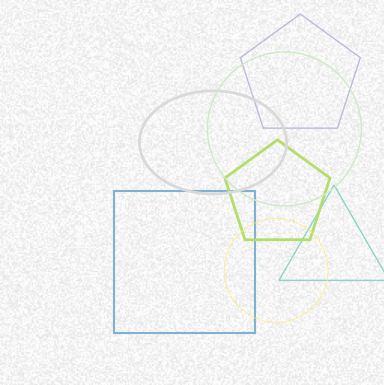[{"shape": "triangle", "thickness": 1, "radius": 0.83, "center": [0.868, 0.354]}, {"shape": "pentagon", "thickness": 1, "radius": 0.82, "center": [0.78, 0.8]}, {"shape": "square", "thickness": 1.5, "radius": 0.92, "center": [0.479, 0.319]}, {"shape": "pentagon", "thickness": 2, "radius": 0.72, "center": [0.721, 0.493]}, {"shape": "oval", "thickness": 2, "radius": 0.96, "center": [0.553, 0.63]}, {"shape": "circle", "thickness": 1, "radius": 1.0, "center": [0.739, 0.665]}, {"shape": "circle", "thickness": 0.5, "radius": 0.67, "center": [0.717, 0.298]}]